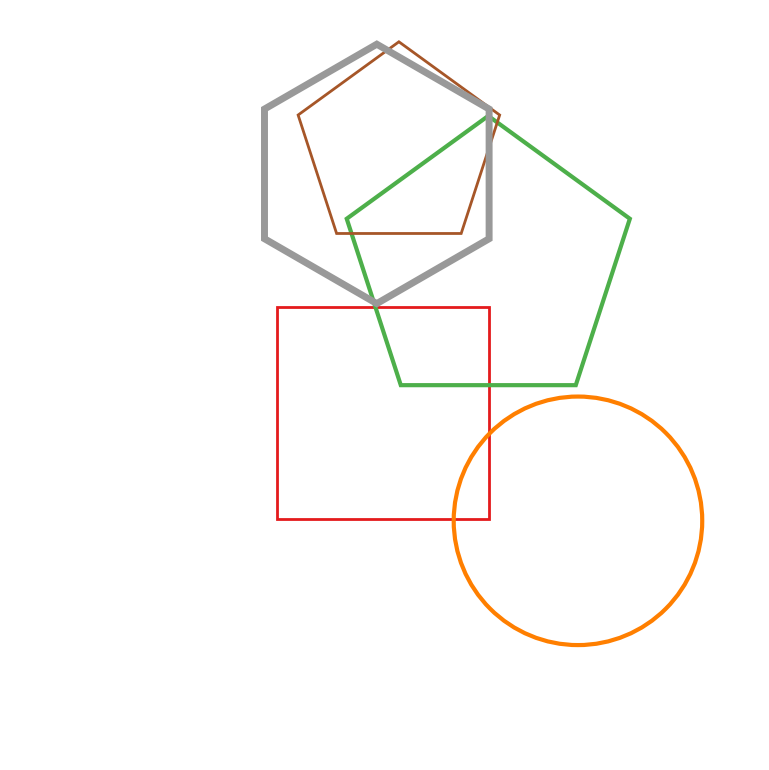[{"shape": "square", "thickness": 1, "radius": 0.69, "center": [0.498, 0.464]}, {"shape": "pentagon", "thickness": 1.5, "radius": 0.97, "center": [0.634, 0.656]}, {"shape": "circle", "thickness": 1.5, "radius": 0.81, "center": [0.751, 0.324]}, {"shape": "pentagon", "thickness": 1, "radius": 0.69, "center": [0.518, 0.808]}, {"shape": "hexagon", "thickness": 2.5, "radius": 0.84, "center": [0.489, 0.774]}]